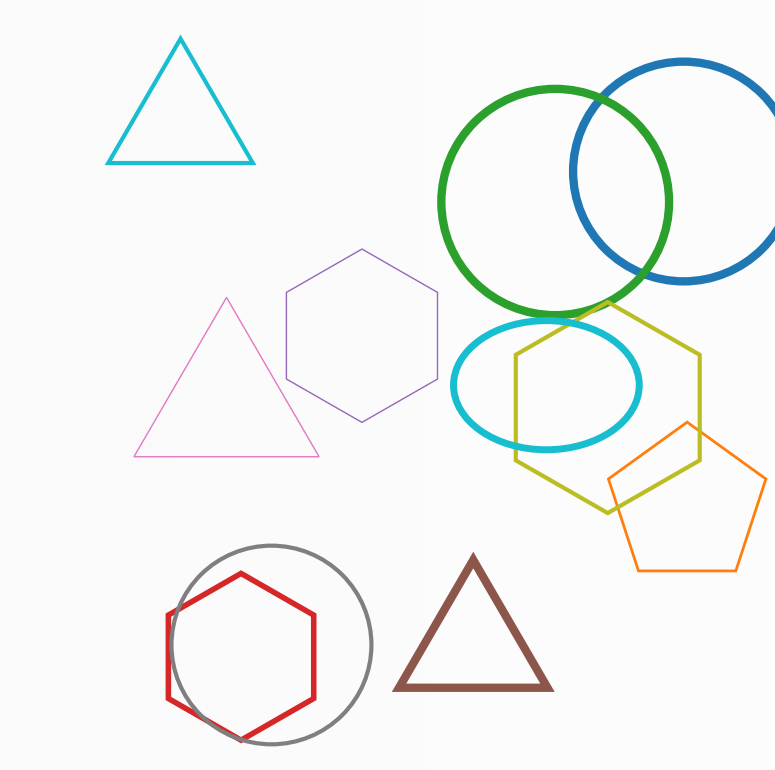[{"shape": "circle", "thickness": 3, "radius": 0.71, "center": [0.882, 0.777]}, {"shape": "pentagon", "thickness": 1, "radius": 0.53, "center": [0.887, 0.345]}, {"shape": "circle", "thickness": 3, "radius": 0.73, "center": [0.716, 0.738]}, {"shape": "hexagon", "thickness": 2, "radius": 0.54, "center": [0.311, 0.147]}, {"shape": "hexagon", "thickness": 0.5, "radius": 0.56, "center": [0.467, 0.564]}, {"shape": "triangle", "thickness": 3, "radius": 0.55, "center": [0.611, 0.162]}, {"shape": "triangle", "thickness": 0.5, "radius": 0.69, "center": [0.292, 0.476]}, {"shape": "circle", "thickness": 1.5, "radius": 0.64, "center": [0.35, 0.162]}, {"shape": "hexagon", "thickness": 1.5, "radius": 0.69, "center": [0.784, 0.471]}, {"shape": "oval", "thickness": 2.5, "radius": 0.6, "center": [0.705, 0.5]}, {"shape": "triangle", "thickness": 1.5, "radius": 0.54, "center": [0.233, 0.842]}]